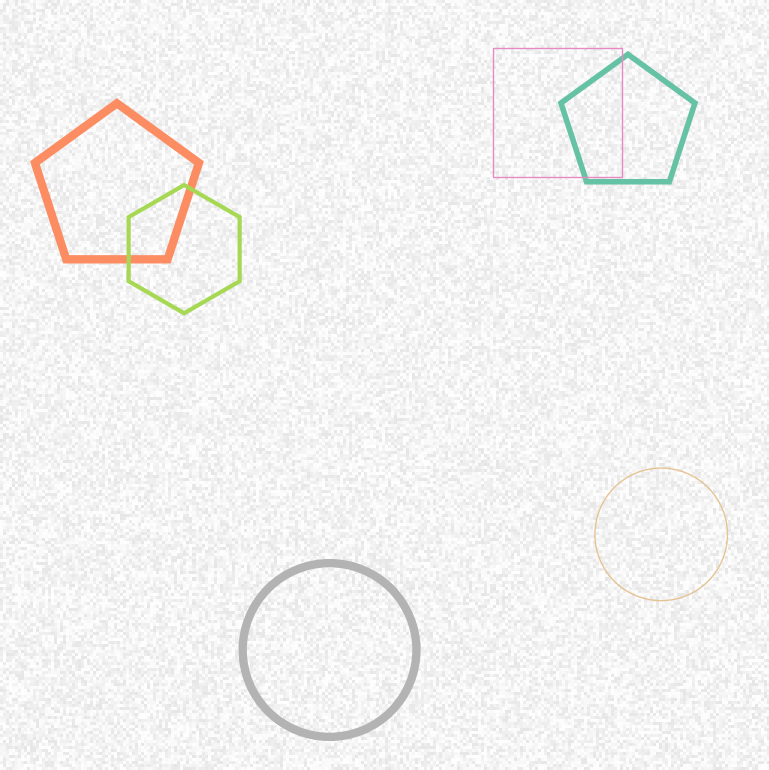[{"shape": "pentagon", "thickness": 2, "radius": 0.46, "center": [0.816, 0.838]}, {"shape": "pentagon", "thickness": 3, "radius": 0.56, "center": [0.152, 0.754]}, {"shape": "square", "thickness": 0.5, "radius": 0.42, "center": [0.724, 0.854]}, {"shape": "hexagon", "thickness": 1.5, "radius": 0.42, "center": [0.239, 0.676]}, {"shape": "circle", "thickness": 0.5, "radius": 0.43, "center": [0.859, 0.306]}, {"shape": "circle", "thickness": 3, "radius": 0.56, "center": [0.428, 0.156]}]